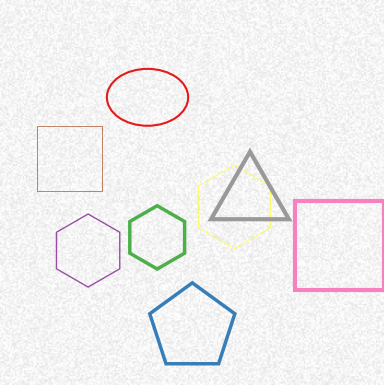[{"shape": "oval", "thickness": 1.5, "radius": 0.53, "center": [0.383, 0.747]}, {"shape": "pentagon", "thickness": 2.5, "radius": 0.58, "center": [0.499, 0.149]}, {"shape": "hexagon", "thickness": 2.5, "radius": 0.41, "center": [0.408, 0.383]}, {"shape": "hexagon", "thickness": 1, "radius": 0.47, "center": [0.229, 0.349]}, {"shape": "hexagon", "thickness": 0.5, "radius": 0.54, "center": [0.609, 0.463]}, {"shape": "square", "thickness": 0.5, "radius": 0.42, "center": [0.18, 0.588]}, {"shape": "square", "thickness": 3, "radius": 0.58, "center": [0.881, 0.363]}, {"shape": "triangle", "thickness": 3, "radius": 0.58, "center": [0.649, 0.489]}]